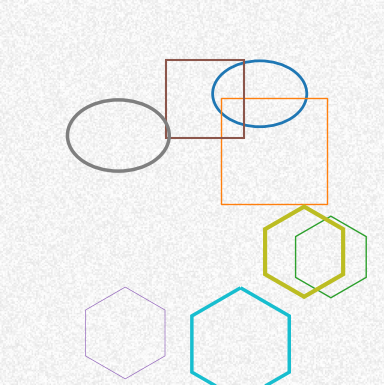[{"shape": "oval", "thickness": 2, "radius": 0.61, "center": [0.675, 0.756]}, {"shape": "square", "thickness": 1, "radius": 0.69, "center": [0.712, 0.607]}, {"shape": "hexagon", "thickness": 1, "radius": 0.53, "center": [0.859, 0.333]}, {"shape": "hexagon", "thickness": 0.5, "radius": 0.6, "center": [0.325, 0.135]}, {"shape": "square", "thickness": 1.5, "radius": 0.51, "center": [0.532, 0.742]}, {"shape": "oval", "thickness": 2.5, "radius": 0.66, "center": [0.307, 0.648]}, {"shape": "hexagon", "thickness": 3, "radius": 0.59, "center": [0.79, 0.346]}, {"shape": "hexagon", "thickness": 2.5, "radius": 0.73, "center": [0.625, 0.106]}]